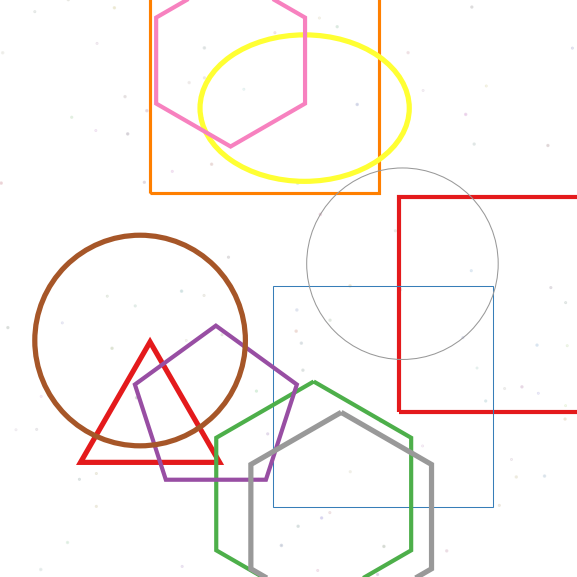[{"shape": "triangle", "thickness": 2.5, "radius": 0.7, "center": [0.26, 0.268]}, {"shape": "square", "thickness": 2, "radius": 0.93, "center": [0.876, 0.472]}, {"shape": "square", "thickness": 0.5, "radius": 0.96, "center": [0.663, 0.312]}, {"shape": "hexagon", "thickness": 2, "radius": 0.97, "center": [0.543, 0.144]}, {"shape": "pentagon", "thickness": 2, "radius": 0.74, "center": [0.374, 0.288]}, {"shape": "square", "thickness": 1.5, "radius": 0.99, "center": [0.458, 0.863]}, {"shape": "oval", "thickness": 2.5, "radius": 0.91, "center": [0.528, 0.812]}, {"shape": "circle", "thickness": 2.5, "radius": 0.91, "center": [0.243, 0.409]}, {"shape": "hexagon", "thickness": 2, "radius": 0.74, "center": [0.399, 0.894]}, {"shape": "hexagon", "thickness": 2.5, "radius": 0.9, "center": [0.591, 0.105]}, {"shape": "circle", "thickness": 0.5, "radius": 0.83, "center": [0.697, 0.542]}]